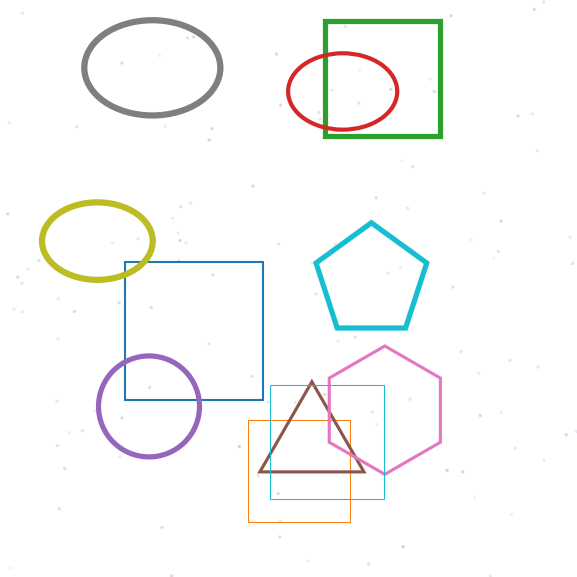[{"shape": "square", "thickness": 1, "radius": 0.6, "center": [0.336, 0.426]}, {"shape": "square", "thickness": 0.5, "radius": 0.44, "center": [0.518, 0.183]}, {"shape": "square", "thickness": 2.5, "radius": 0.5, "center": [0.663, 0.863]}, {"shape": "oval", "thickness": 2, "radius": 0.47, "center": [0.593, 0.841]}, {"shape": "circle", "thickness": 2.5, "radius": 0.44, "center": [0.258, 0.295]}, {"shape": "triangle", "thickness": 1.5, "radius": 0.52, "center": [0.54, 0.234]}, {"shape": "hexagon", "thickness": 1.5, "radius": 0.56, "center": [0.666, 0.289]}, {"shape": "oval", "thickness": 3, "radius": 0.59, "center": [0.264, 0.882]}, {"shape": "oval", "thickness": 3, "radius": 0.48, "center": [0.169, 0.582]}, {"shape": "square", "thickness": 0.5, "radius": 0.49, "center": [0.567, 0.233]}, {"shape": "pentagon", "thickness": 2.5, "radius": 0.5, "center": [0.643, 0.513]}]